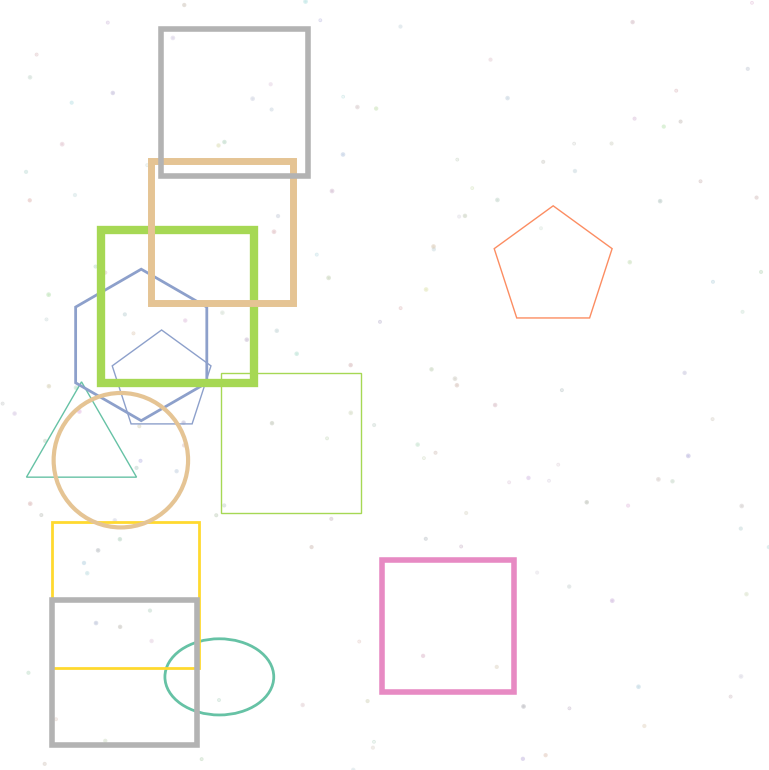[{"shape": "oval", "thickness": 1, "radius": 0.35, "center": [0.285, 0.121]}, {"shape": "triangle", "thickness": 0.5, "radius": 0.41, "center": [0.106, 0.422]}, {"shape": "pentagon", "thickness": 0.5, "radius": 0.4, "center": [0.718, 0.652]}, {"shape": "hexagon", "thickness": 1, "radius": 0.49, "center": [0.183, 0.552]}, {"shape": "pentagon", "thickness": 0.5, "radius": 0.34, "center": [0.21, 0.504]}, {"shape": "square", "thickness": 2, "radius": 0.43, "center": [0.581, 0.187]}, {"shape": "square", "thickness": 0.5, "radius": 0.45, "center": [0.378, 0.425]}, {"shape": "square", "thickness": 3, "radius": 0.5, "center": [0.231, 0.602]}, {"shape": "square", "thickness": 1, "radius": 0.48, "center": [0.163, 0.227]}, {"shape": "square", "thickness": 2.5, "radius": 0.46, "center": [0.288, 0.699]}, {"shape": "circle", "thickness": 1.5, "radius": 0.44, "center": [0.157, 0.402]}, {"shape": "square", "thickness": 2, "radius": 0.47, "center": [0.162, 0.127]}, {"shape": "square", "thickness": 2, "radius": 0.48, "center": [0.304, 0.867]}]